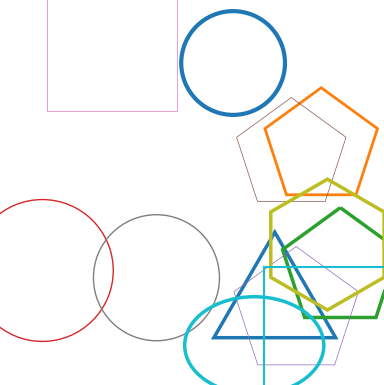[{"shape": "triangle", "thickness": 2.5, "radius": 0.91, "center": [0.714, 0.214]}, {"shape": "circle", "thickness": 3, "radius": 0.67, "center": [0.605, 0.836]}, {"shape": "pentagon", "thickness": 2, "radius": 0.77, "center": [0.834, 0.618]}, {"shape": "pentagon", "thickness": 2.5, "radius": 0.79, "center": [0.884, 0.303]}, {"shape": "circle", "thickness": 1, "radius": 0.92, "center": [0.11, 0.297]}, {"shape": "pentagon", "thickness": 0.5, "radius": 0.85, "center": [0.769, 0.19]}, {"shape": "pentagon", "thickness": 0.5, "radius": 0.75, "center": [0.757, 0.597]}, {"shape": "square", "thickness": 0.5, "radius": 0.84, "center": [0.291, 0.879]}, {"shape": "circle", "thickness": 1, "radius": 0.82, "center": [0.406, 0.279]}, {"shape": "hexagon", "thickness": 2.5, "radius": 0.85, "center": [0.85, 0.365]}, {"shape": "square", "thickness": 1.5, "radius": 0.86, "center": [0.859, 0.135]}, {"shape": "oval", "thickness": 2.5, "radius": 0.9, "center": [0.66, 0.103]}]